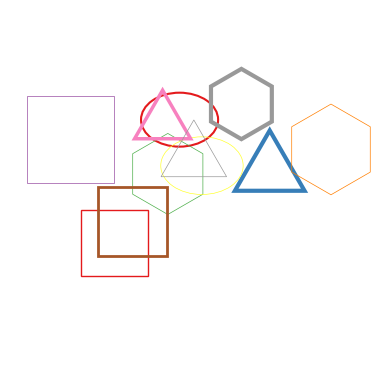[{"shape": "square", "thickness": 1, "radius": 0.43, "center": [0.297, 0.369]}, {"shape": "oval", "thickness": 1.5, "radius": 0.5, "center": [0.466, 0.689]}, {"shape": "triangle", "thickness": 3, "radius": 0.52, "center": [0.701, 0.557]}, {"shape": "hexagon", "thickness": 0.5, "radius": 0.53, "center": [0.436, 0.548]}, {"shape": "square", "thickness": 0.5, "radius": 0.57, "center": [0.183, 0.637]}, {"shape": "hexagon", "thickness": 0.5, "radius": 0.59, "center": [0.86, 0.612]}, {"shape": "oval", "thickness": 0.5, "radius": 0.53, "center": [0.525, 0.57]}, {"shape": "square", "thickness": 2, "radius": 0.45, "center": [0.345, 0.425]}, {"shape": "triangle", "thickness": 2.5, "radius": 0.42, "center": [0.422, 0.682]}, {"shape": "triangle", "thickness": 0.5, "radius": 0.49, "center": [0.503, 0.59]}, {"shape": "hexagon", "thickness": 3, "radius": 0.46, "center": [0.627, 0.73]}]